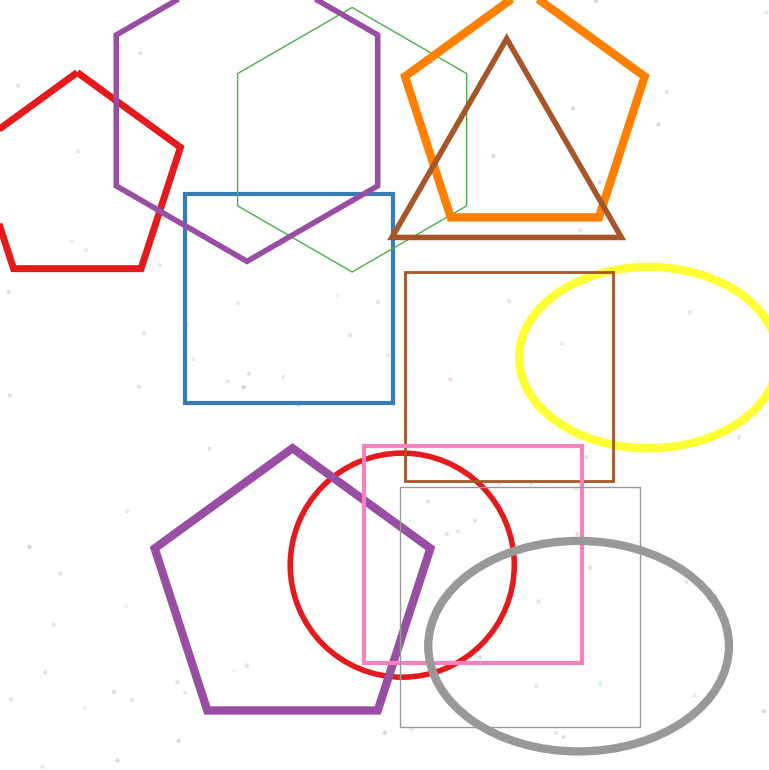[{"shape": "circle", "thickness": 2, "radius": 0.73, "center": [0.522, 0.266]}, {"shape": "pentagon", "thickness": 2.5, "radius": 0.7, "center": [0.1, 0.765]}, {"shape": "square", "thickness": 1.5, "radius": 0.68, "center": [0.375, 0.613]}, {"shape": "hexagon", "thickness": 0.5, "radius": 0.86, "center": [0.457, 0.819]}, {"shape": "pentagon", "thickness": 3, "radius": 0.94, "center": [0.38, 0.23]}, {"shape": "hexagon", "thickness": 2, "radius": 0.98, "center": [0.321, 0.857]}, {"shape": "pentagon", "thickness": 3, "radius": 0.82, "center": [0.682, 0.85]}, {"shape": "oval", "thickness": 3, "radius": 0.84, "center": [0.842, 0.536]}, {"shape": "triangle", "thickness": 2, "radius": 0.86, "center": [0.658, 0.778]}, {"shape": "square", "thickness": 1, "radius": 0.68, "center": [0.661, 0.511]}, {"shape": "square", "thickness": 1.5, "radius": 0.71, "center": [0.614, 0.28]}, {"shape": "oval", "thickness": 3, "radius": 0.98, "center": [0.751, 0.161]}, {"shape": "square", "thickness": 0.5, "radius": 0.78, "center": [0.675, 0.212]}]